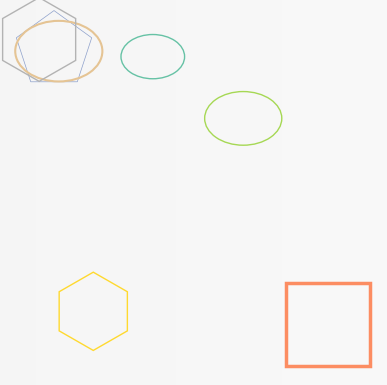[{"shape": "oval", "thickness": 1, "radius": 0.41, "center": [0.394, 0.853]}, {"shape": "square", "thickness": 2.5, "radius": 0.54, "center": [0.846, 0.158]}, {"shape": "pentagon", "thickness": 0.5, "radius": 0.51, "center": [0.139, 0.87]}, {"shape": "oval", "thickness": 1, "radius": 0.5, "center": [0.628, 0.693]}, {"shape": "hexagon", "thickness": 1, "radius": 0.51, "center": [0.241, 0.191]}, {"shape": "oval", "thickness": 1.5, "radius": 0.56, "center": [0.152, 0.867]}, {"shape": "hexagon", "thickness": 1, "radius": 0.54, "center": [0.101, 0.898]}]